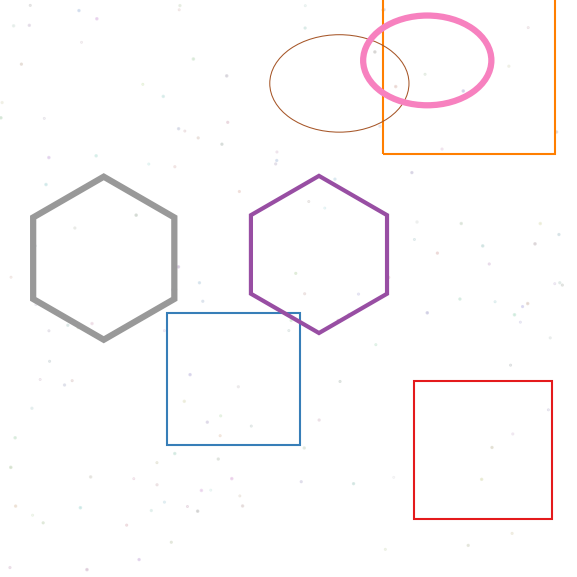[{"shape": "square", "thickness": 1, "radius": 0.6, "center": [0.836, 0.22]}, {"shape": "square", "thickness": 1, "radius": 0.57, "center": [0.404, 0.343]}, {"shape": "hexagon", "thickness": 2, "radius": 0.68, "center": [0.552, 0.559]}, {"shape": "square", "thickness": 1, "radius": 0.74, "center": [0.812, 0.881]}, {"shape": "oval", "thickness": 0.5, "radius": 0.6, "center": [0.588, 0.855]}, {"shape": "oval", "thickness": 3, "radius": 0.56, "center": [0.74, 0.895]}, {"shape": "hexagon", "thickness": 3, "radius": 0.71, "center": [0.18, 0.552]}]